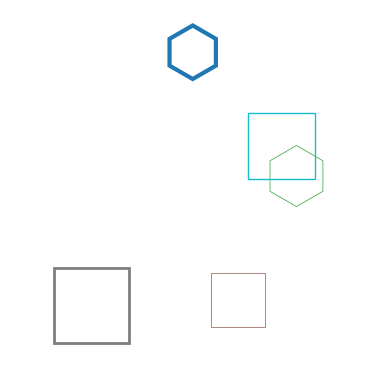[{"shape": "hexagon", "thickness": 3, "radius": 0.35, "center": [0.501, 0.864]}, {"shape": "hexagon", "thickness": 0.5, "radius": 0.4, "center": [0.77, 0.543]}, {"shape": "square", "thickness": 0.5, "radius": 0.35, "center": [0.619, 0.221]}, {"shape": "square", "thickness": 2, "radius": 0.49, "center": [0.237, 0.205]}, {"shape": "square", "thickness": 1, "radius": 0.43, "center": [0.731, 0.621]}]